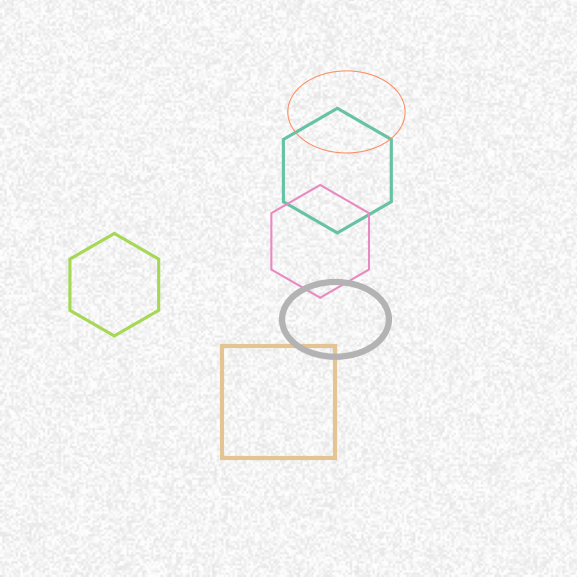[{"shape": "hexagon", "thickness": 1.5, "radius": 0.54, "center": [0.584, 0.704]}, {"shape": "oval", "thickness": 0.5, "radius": 0.51, "center": [0.6, 0.805]}, {"shape": "hexagon", "thickness": 1, "radius": 0.49, "center": [0.554, 0.581]}, {"shape": "hexagon", "thickness": 1.5, "radius": 0.44, "center": [0.198, 0.506]}, {"shape": "square", "thickness": 2, "radius": 0.49, "center": [0.483, 0.303]}, {"shape": "oval", "thickness": 3, "radius": 0.46, "center": [0.581, 0.446]}]